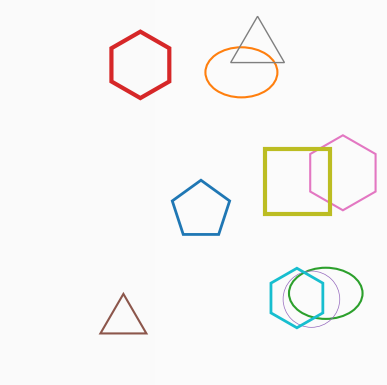[{"shape": "pentagon", "thickness": 2, "radius": 0.39, "center": [0.519, 0.454]}, {"shape": "oval", "thickness": 1.5, "radius": 0.46, "center": [0.623, 0.812]}, {"shape": "oval", "thickness": 1.5, "radius": 0.47, "center": [0.841, 0.238]}, {"shape": "hexagon", "thickness": 3, "radius": 0.43, "center": [0.362, 0.832]}, {"shape": "circle", "thickness": 0.5, "radius": 0.37, "center": [0.804, 0.223]}, {"shape": "triangle", "thickness": 1.5, "radius": 0.34, "center": [0.318, 0.168]}, {"shape": "hexagon", "thickness": 1.5, "radius": 0.49, "center": [0.885, 0.551]}, {"shape": "triangle", "thickness": 1, "radius": 0.4, "center": [0.665, 0.878]}, {"shape": "square", "thickness": 3, "radius": 0.42, "center": [0.768, 0.528]}, {"shape": "hexagon", "thickness": 2, "radius": 0.39, "center": [0.766, 0.226]}]